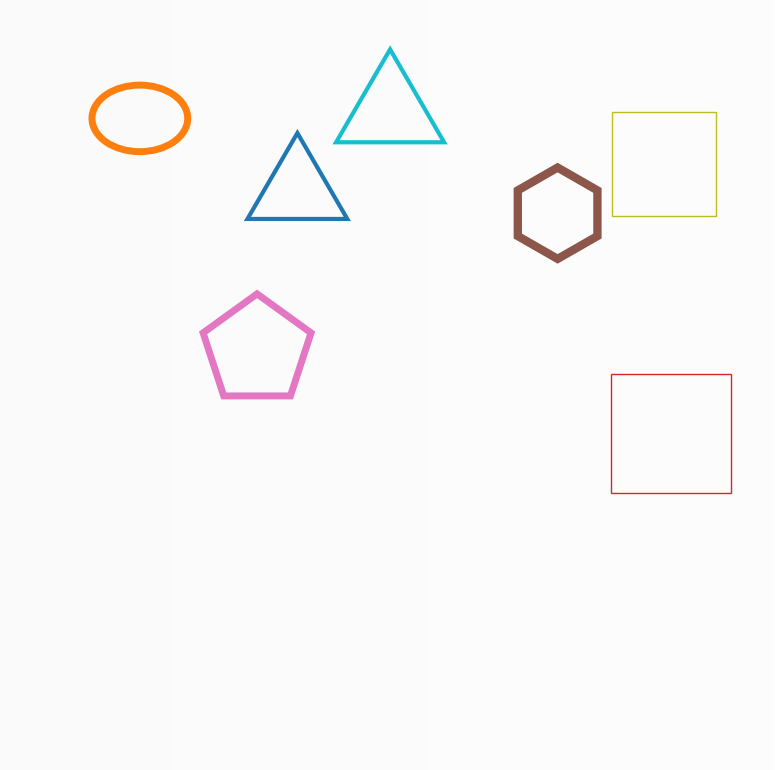[{"shape": "triangle", "thickness": 1.5, "radius": 0.37, "center": [0.384, 0.753]}, {"shape": "oval", "thickness": 2.5, "radius": 0.31, "center": [0.18, 0.846]}, {"shape": "square", "thickness": 0.5, "radius": 0.39, "center": [0.866, 0.437]}, {"shape": "hexagon", "thickness": 3, "radius": 0.3, "center": [0.72, 0.723]}, {"shape": "pentagon", "thickness": 2.5, "radius": 0.37, "center": [0.332, 0.545]}, {"shape": "square", "thickness": 0.5, "radius": 0.34, "center": [0.857, 0.787]}, {"shape": "triangle", "thickness": 1.5, "radius": 0.4, "center": [0.503, 0.855]}]